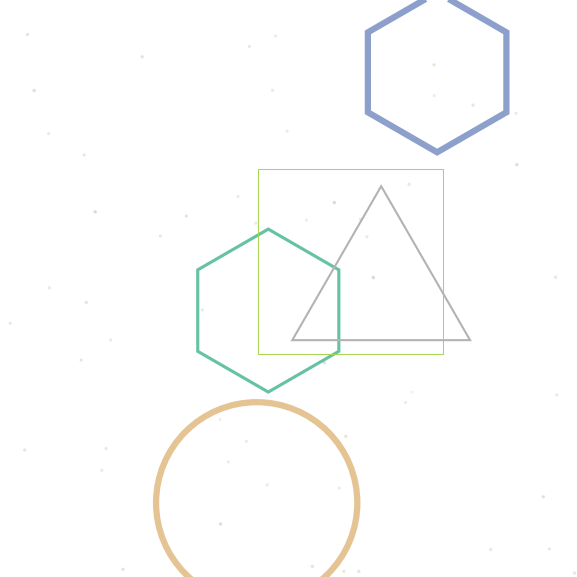[{"shape": "hexagon", "thickness": 1.5, "radius": 0.71, "center": [0.465, 0.461]}, {"shape": "hexagon", "thickness": 3, "radius": 0.69, "center": [0.757, 0.874]}, {"shape": "square", "thickness": 0.5, "radius": 0.8, "center": [0.608, 0.546]}, {"shape": "circle", "thickness": 3, "radius": 0.87, "center": [0.444, 0.128]}, {"shape": "triangle", "thickness": 1, "radius": 0.89, "center": [0.66, 0.499]}]